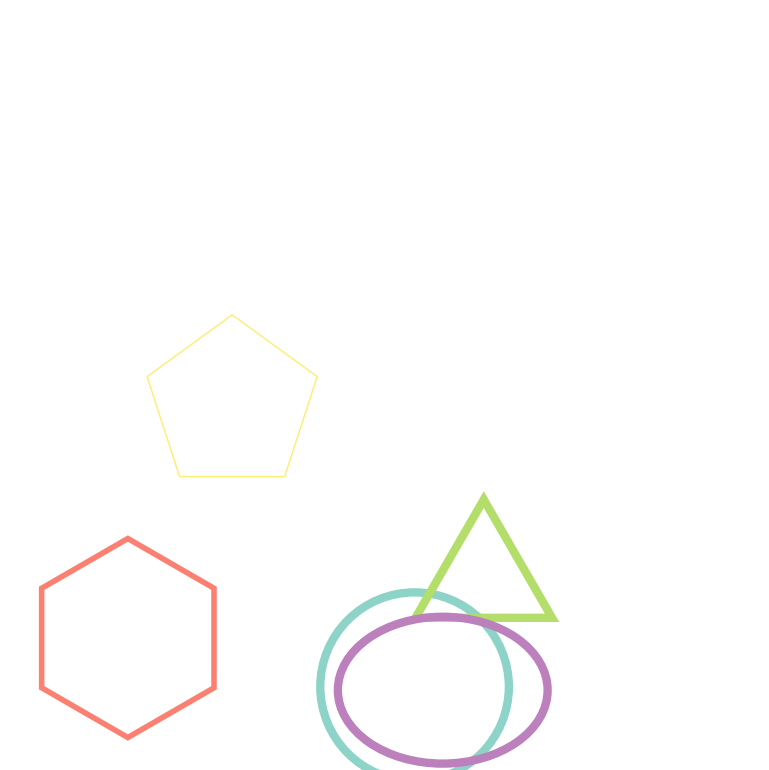[{"shape": "circle", "thickness": 3, "radius": 0.61, "center": [0.538, 0.108]}, {"shape": "hexagon", "thickness": 2, "radius": 0.65, "center": [0.166, 0.171]}, {"shape": "triangle", "thickness": 3, "radius": 0.51, "center": [0.628, 0.249]}, {"shape": "oval", "thickness": 3, "radius": 0.68, "center": [0.575, 0.104]}, {"shape": "pentagon", "thickness": 0.5, "radius": 0.58, "center": [0.301, 0.475]}]